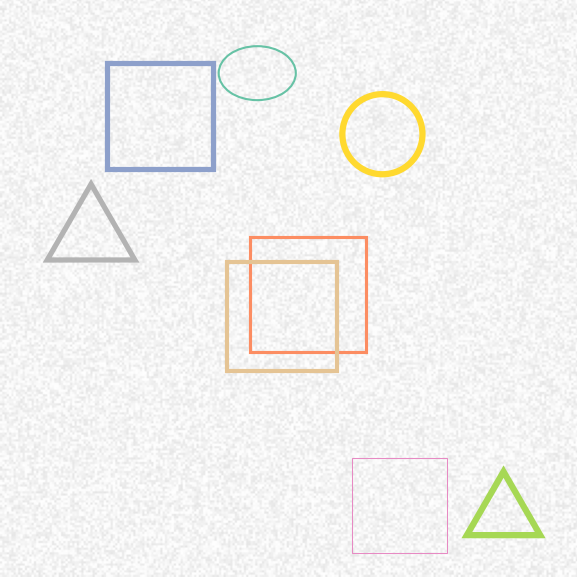[{"shape": "oval", "thickness": 1, "radius": 0.33, "center": [0.445, 0.872]}, {"shape": "square", "thickness": 1.5, "radius": 0.5, "center": [0.534, 0.49]}, {"shape": "square", "thickness": 2.5, "radius": 0.46, "center": [0.277, 0.799]}, {"shape": "square", "thickness": 0.5, "radius": 0.41, "center": [0.692, 0.124]}, {"shape": "triangle", "thickness": 3, "radius": 0.37, "center": [0.872, 0.109]}, {"shape": "circle", "thickness": 3, "radius": 0.35, "center": [0.662, 0.767]}, {"shape": "square", "thickness": 2, "radius": 0.47, "center": [0.488, 0.45]}, {"shape": "triangle", "thickness": 2.5, "radius": 0.44, "center": [0.158, 0.593]}]